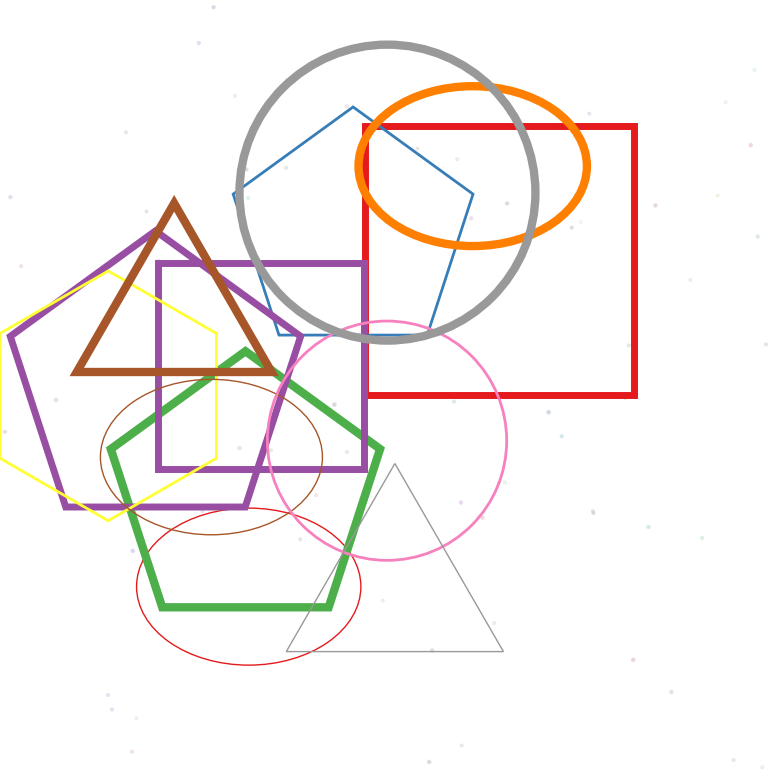[{"shape": "square", "thickness": 2.5, "radius": 0.87, "center": [0.649, 0.661]}, {"shape": "oval", "thickness": 0.5, "radius": 0.73, "center": [0.323, 0.238]}, {"shape": "pentagon", "thickness": 1, "radius": 0.82, "center": [0.459, 0.697]}, {"shape": "pentagon", "thickness": 3, "radius": 0.92, "center": [0.319, 0.36]}, {"shape": "square", "thickness": 2.5, "radius": 0.67, "center": [0.339, 0.525]}, {"shape": "pentagon", "thickness": 2.5, "radius": 0.99, "center": [0.202, 0.502]}, {"shape": "oval", "thickness": 3, "radius": 0.74, "center": [0.614, 0.784]}, {"shape": "hexagon", "thickness": 1, "radius": 0.81, "center": [0.141, 0.486]}, {"shape": "triangle", "thickness": 3, "radius": 0.73, "center": [0.226, 0.59]}, {"shape": "oval", "thickness": 0.5, "radius": 0.72, "center": [0.275, 0.406]}, {"shape": "circle", "thickness": 1, "radius": 0.78, "center": [0.503, 0.428]}, {"shape": "triangle", "thickness": 0.5, "radius": 0.81, "center": [0.513, 0.235]}, {"shape": "circle", "thickness": 3, "radius": 0.96, "center": [0.503, 0.75]}]